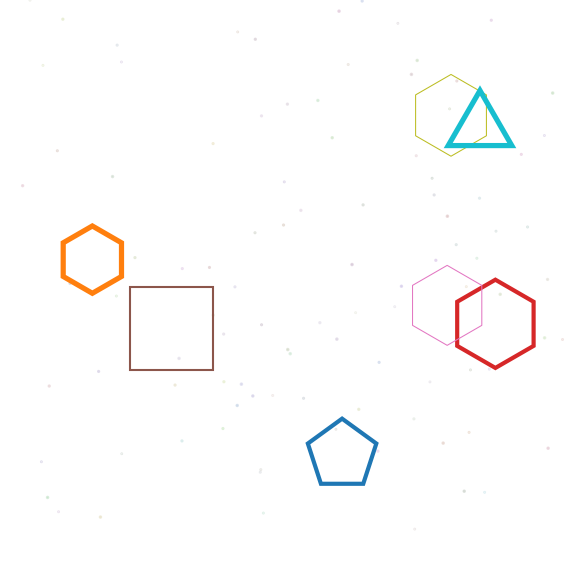[{"shape": "pentagon", "thickness": 2, "radius": 0.31, "center": [0.592, 0.212]}, {"shape": "hexagon", "thickness": 2.5, "radius": 0.29, "center": [0.16, 0.55]}, {"shape": "hexagon", "thickness": 2, "radius": 0.38, "center": [0.858, 0.438]}, {"shape": "square", "thickness": 1, "radius": 0.36, "center": [0.297, 0.431]}, {"shape": "hexagon", "thickness": 0.5, "radius": 0.35, "center": [0.774, 0.47]}, {"shape": "hexagon", "thickness": 0.5, "radius": 0.35, "center": [0.781, 0.799]}, {"shape": "triangle", "thickness": 2.5, "radius": 0.32, "center": [0.831, 0.779]}]